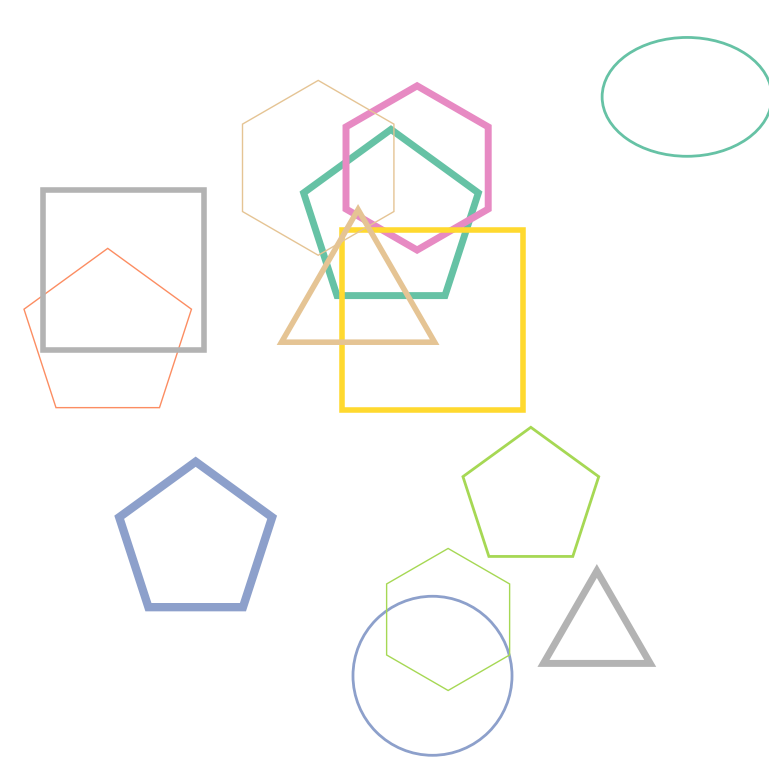[{"shape": "pentagon", "thickness": 2.5, "radius": 0.6, "center": [0.508, 0.713]}, {"shape": "oval", "thickness": 1, "radius": 0.55, "center": [0.892, 0.874]}, {"shape": "pentagon", "thickness": 0.5, "radius": 0.57, "center": [0.14, 0.563]}, {"shape": "pentagon", "thickness": 3, "radius": 0.52, "center": [0.254, 0.296]}, {"shape": "circle", "thickness": 1, "radius": 0.52, "center": [0.562, 0.122]}, {"shape": "hexagon", "thickness": 2.5, "radius": 0.53, "center": [0.542, 0.782]}, {"shape": "hexagon", "thickness": 0.5, "radius": 0.46, "center": [0.582, 0.195]}, {"shape": "pentagon", "thickness": 1, "radius": 0.46, "center": [0.689, 0.352]}, {"shape": "square", "thickness": 2, "radius": 0.59, "center": [0.562, 0.585]}, {"shape": "hexagon", "thickness": 0.5, "radius": 0.57, "center": [0.413, 0.782]}, {"shape": "triangle", "thickness": 2, "radius": 0.57, "center": [0.465, 0.613]}, {"shape": "triangle", "thickness": 2.5, "radius": 0.4, "center": [0.775, 0.178]}, {"shape": "square", "thickness": 2, "radius": 0.52, "center": [0.16, 0.649]}]